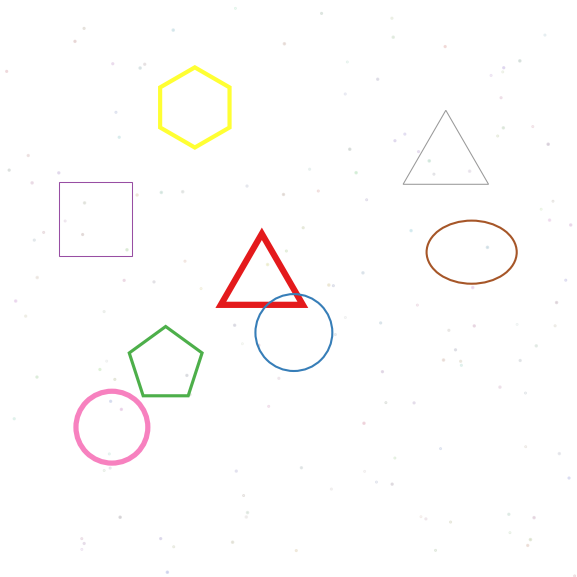[{"shape": "triangle", "thickness": 3, "radius": 0.41, "center": [0.453, 0.512]}, {"shape": "circle", "thickness": 1, "radius": 0.33, "center": [0.509, 0.423]}, {"shape": "pentagon", "thickness": 1.5, "radius": 0.33, "center": [0.287, 0.367]}, {"shape": "square", "thickness": 0.5, "radius": 0.32, "center": [0.165, 0.62]}, {"shape": "hexagon", "thickness": 2, "radius": 0.35, "center": [0.337, 0.813]}, {"shape": "oval", "thickness": 1, "radius": 0.39, "center": [0.817, 0.562]}, {"shape": "circle", "thickness": 2.5, "radius": 0.31, "center": [0.194, 0.259]}, {"shape": "triangle", "thickness": 0.5, "radius": 0.43, "center": [0.772, 0.723]}]